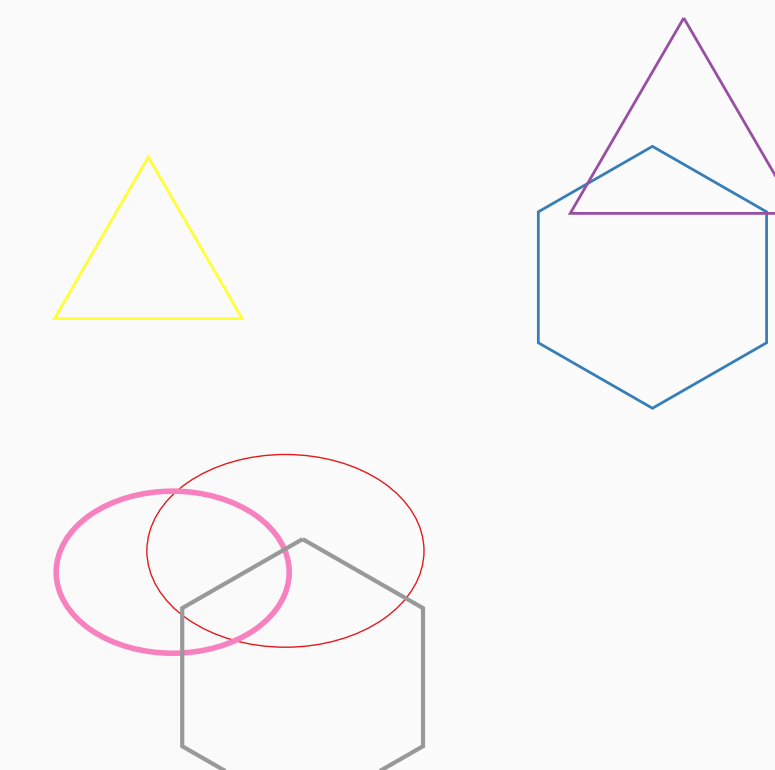[{"shape": "oval", "thickness": 0.5, "radius": 0.89, "center": [0.368, 0.285]}, {"shape": "hexagon", "thickness": 1, "radius": 0.85, "center": [0.842, 0.64]}, {"shape": "triangle", "thickness": 1, "radius": 0.85, "center": [0.882, 0.807]}, {"shape": "triangle", "thickness": 1, "radius": 0.7, "center": [0.191, 0.656]}, {"shape": "oval", "thickness": 2, "radius": 0.75, "center": [0.223, 0.257]}, {"shape": "hexagon", "thickness": 1.5, "radius": 0.9, "center": [0.39, 0.121]}]